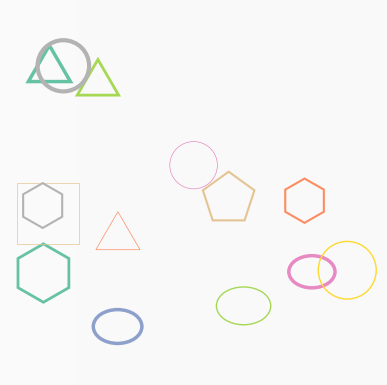[{"shape": "hexagon", "thickness": 2, "radius": 0.38, "center": [0.112, 0.291]}, {"shape": "triangle", "thickness": 2.5, "radius": 0.31, "center": [0.127, 0.819]}, {"shape": "hexagon", "thickness": 1.5, "radius": 0.29, "center": [0.786, 0.479]}, {"shape": "triangle", "thickness": 0.5, "radius": 0.33, "center": [0.304, 0.384]}, {"shape": "oval", "thickness": 2.5, "radius": 0.31, "center": [0.303, 0.152]}, {"shape": "circle", "thickness": 0.5, "radius": 0.31, "center": [0.5, 0.571]}, {"shape": "oval", "thickness": 2.5, "radius": 0.3, "center": [0.805, 0.294]}, {"shape": "oval", "thickness": 1, "radius": 0.35, "center": [0.629, 0.206]}, {"shape": "triangle", "thickness": 2, "radius": 0.31, "center": [0.253, 0.784]}, {"shape": "circle", "thickness": 1, "radius": 0.37, "center": [0.896, 0.298]}, {"shape": "square", "thickness": 0.5, "radius": 0.4, "center": [0.123, 0.446]}, {"shape": "pentagon", "thickness": 1.5, "radius": 0.35, "center": [0.59, 0.484]}, {"shape": "circle", "thickness": 3, "radius": 0.33, "center": [0.163, 0.829]}, {"shape": "hexagon", "thickness": 1.5, "radius": 0.29, "center": [0.11, 0.466]}]